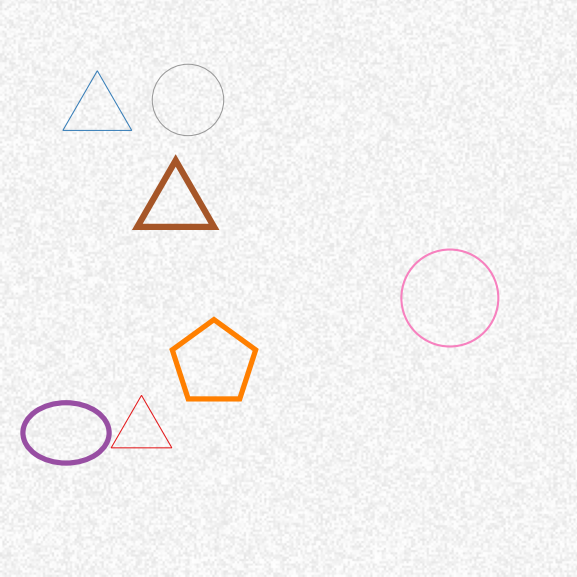[{"shape": "triangle", "thickness": 0.5, "radius": 0.3, "center": [0.245, 0.254]}, {"shape": "triangle", "thickness": 0.5, "radius": 0.34, "center": [0.168, 0.808]}, {"shape": "oval", "thickness": 2.5, "radius": 0.37, "center": [0.114, 0.25]}, {"shape": "pentagon", "thickness": 2.5, "radius": 0.38, "center": [0.371, 0.37]}, {"shape": "triangle", "thickness": 3, "radius": 0.38, "center": [0.304, 0.645]}, {"shape": "circle", "thickness": 1, "radius": 0.42, "center": [0.779, 0.483]}, {"shape": "circle", "thickness": 0.5, "radius": 0.31, "center": [0.326, 0.826]}]